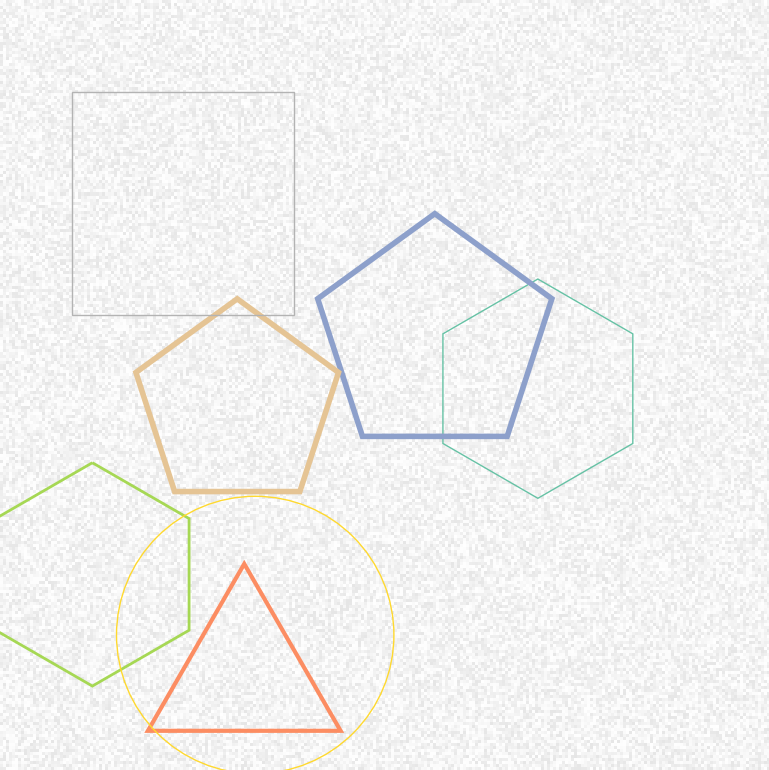[{"shape": "hexagon", "thickness": 0.5, "radius": 0.71, "center": [0.699, 0.495]}, {"shape": "triangle", "thickness": 1.5, "radius": 0.72, "center": [0.317, 0.123]}, {"shape": "pentagon", "thickness": 2, "radius": 0.8, "center": [0.565, 0.563]}, {"shape": "hexagon", "thickness": 1, "radius": 0.73, "center": [0.12, 0.254]}, {"shape": "circle", "thickness": 0.5, "radius": 0.9, "center": [0.331, 0.175]}, {"shape": "pentagon", "thickness": 2, "radius": 0.69, "center": [0.308, 0.474]}, {"shape": "square", "thickness": 0.5, "radius": 0.72, "center": [0.238, 0.736]}]